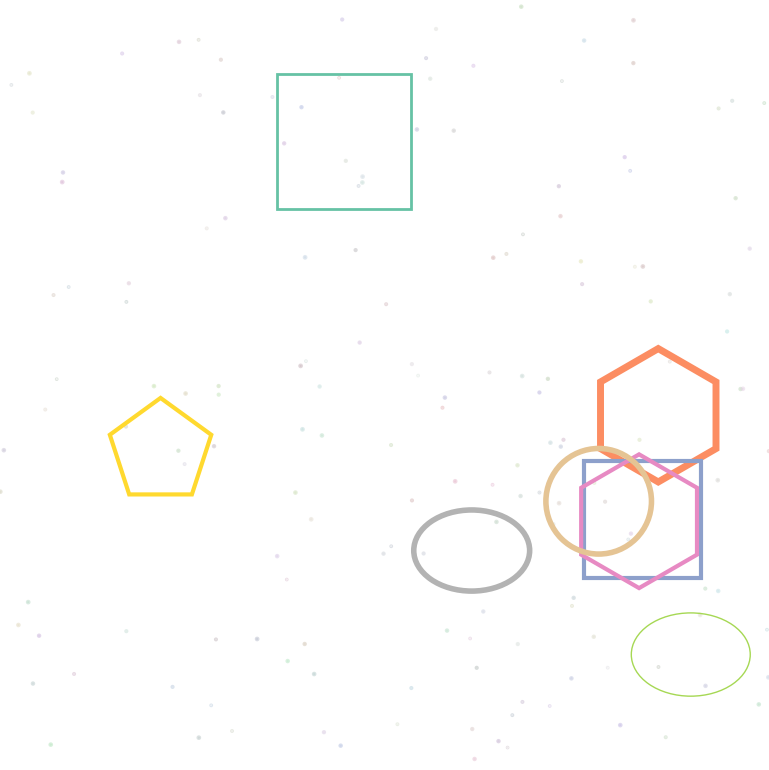[{"shape": "square", "thickness": 1, "radius": 0.44, "center": [0.447, 0.816]}, {"shape": "hexagon", "thickness": 2.5, "radius": 0.43, "center": [0.855, 0.461]}, {"shape": "square", "thickness": 1.5, "radius": 0.38, "center": [0.835, 0.326]}, {"shape": "hexagon", "thickness": 1.5, "radius": 0.43, "center": [0.83, 0.323]}, {"shape": "oval", "thickness": 0.5, "radius": 0.39, "center": [0.897, 0.15]}, {"shape": "pentagon", "thickness": 1.5, "radius": 0.35, "center": [0.209, 0.414]}, {"shape": "circle", "thickness": 2, "radius": 0.34, "center": [0.778, 0.349]}, {"shape": "oval", "thickness": 2, "radius": 0.38, "center": [0.613, 0.285]}]